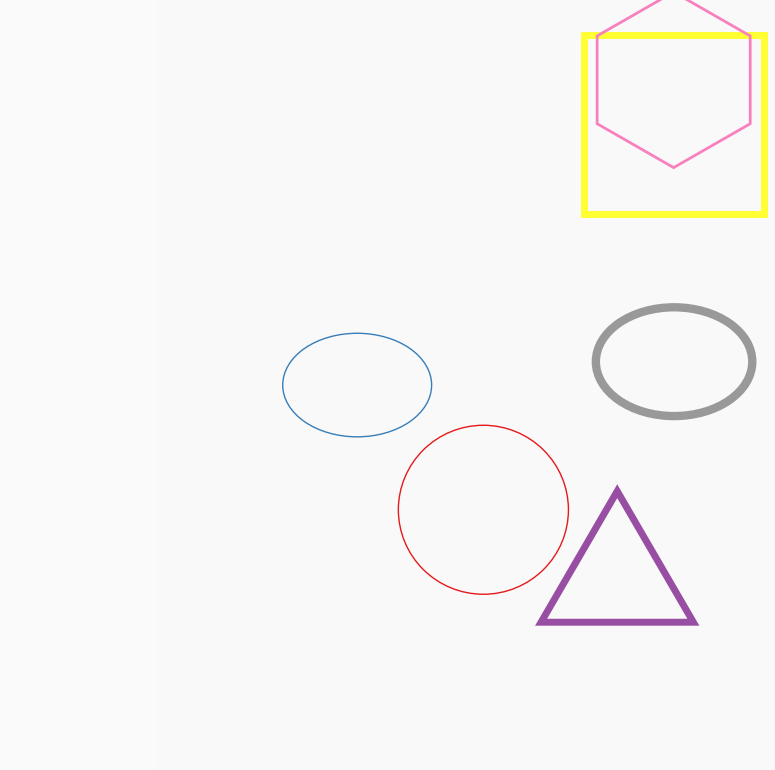[{"shape": "circle", "thickness": 0.5, "radius": 0.55, "center": [0.624, 0.338]}, {"shape": "oval", "thickness": 0.5, "radius": 0.48, "center": [0.461, 0.5]}, {"shape": "triangle", "thickness": 2.5, "radius": 0.57, "center": [0.796, 0.249]}, {"shape": "square", "thickness": 2.5, "radius": 0.58, "center": [0.87, 0.839]}, {"shape": "hexagon", "thickness": 1, "radius": 0.57, "center": [0.869, 0.896]}, {"shape": "oval", "thickness": 3, "radius": 0.5, "center": [0.87, 0.53]}]